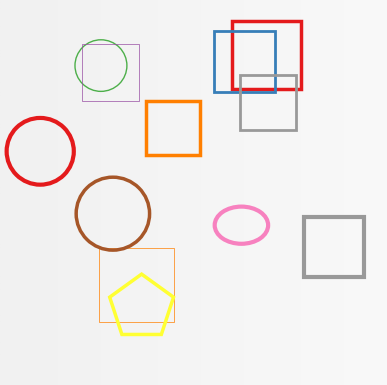[{"shape": "square", "thickness": 2.5, "radius": 0.44, "center": [0.688, 0.857]}, {"shape": "circle", "thickness": 3, "radius": 0.43, "center": [0.104, 0.607]}, {"shape": "square", "thickness": 2, "radius": 0.39, "center": [0.63, 0.84]}, {"shape": "circle", "thickness": 1, "radius": 0.33, "center": [0.261, 0.83]}, {"shape": "square", "thickness": 0.5, "radius": 0.36, "center": [0.285, 0.812]}, {"shape": "square", "thickness": 0.5, "radius": 0.48, "center": [0.353, 0.26]}, {"shape": "square", "thickness": 2.5, "radius": 0.35, "center": [0.447, 0.668]}, {"shape": "pentagon", "thickness": 2.5, "radius": 0.43, "center": [0.365, 0.201]}, {"shape": "circle", "thickness": 2.5, "radius": 0.47, "center": [0.291, 0.445]}, {"shape": "oval", "thickness": 3, "radius": 0.34, "center": [0.623, 0.415]}, {"shape": "square", "thickness": 2, "radius": 0.36, "center": [0.692, 0.734]}, {"shape": "square", "thickness": 3, "radius": 0.39, "center": [0.862, 0.358]}]